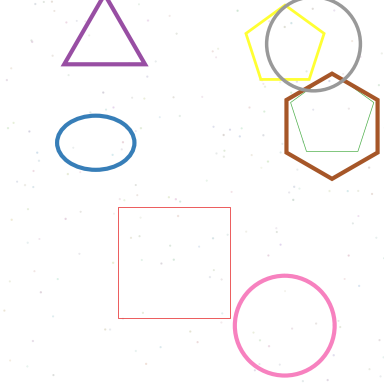[{"shape": "square", "thickness": 0.5, "radius": 0.72, "center": [0.452, 0.319]}, {"shape": "oval", "thickness": 3, "radius": 0.5, "center": [0.249, 0.629]}, {"shape": "pentagon", "thickness": 0.5, "radius": 0.57, "center": [0.863, 0.699]}, {"shape": "triangle", "thickness": 3, "radius": 0.61, "center": [0.272, 0.894]}, {"shape": "pentagon", "thickness": 2, "radius": 0.53, "center": [0.74, 0.88]}, {"shape": "hexagon", "thickness": 3, "radius": 0.68, "center": [0.862, 0.672]}, {"shape": "circle", "thickness": 3, "radius": 0.65, "center": [0.74, 0.154]}, {"shape": "circle", "thickness": 2.5, "radius": 0.61, "center": [0.814, 0.886]}]